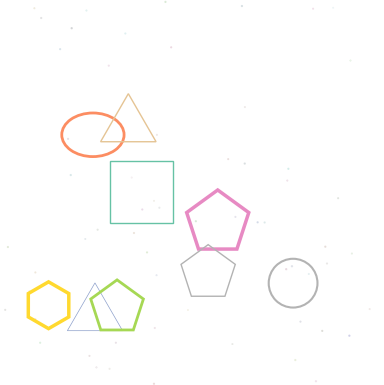[{"shape": "square", "thickness": 1, "radius": 0.4, "center": [0.368, 0.501]}, {"shape": "oval", "thickness": 2, "radius": 0.4, "center": [0.241, 0.65]}, {"shape": "triangle", "thickness": 0.5, "radius": 0.41, "center": [0.247, 0.182]}, {"shape": "pentagon", "thickness": 2.5, "radius": 0.42, "center": [0.566, 0.422]}, {"shape": "pentagon", "thickness": 2, "radius": 0.36, "center": [0.304, 0.201]}, {"shape": "hexagon", "thickness": 2.5, "radius": 0.3, "center": [0.126, 0.207]}, {"shape": "triangle", "thickness": 1, "radius": 0.42, "center": [0.333, 0.673]}, {"shape": "circle", "thickness": 1.5, "radius": 0.32, "center": [0.761, 0.265]}, {"shape": "pentagon", "thickness": 1, "radius": 0.37, "center": [0.541, 0.29]}]